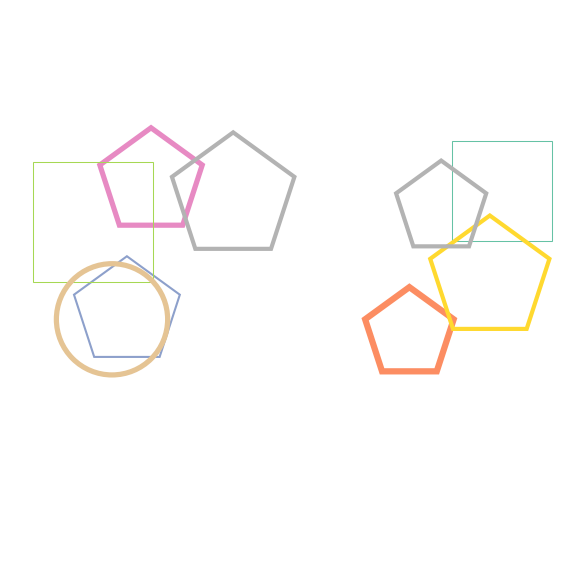[{"shape": "square", "thickness": 0.5, "radius": 0.43, "center": [0.87, 0.668]}, {"shape": "pentagon", "thickness": 3, "radius": 0.4, "center": [0.709, 0.421]}, {"shape": "pentagon", "thickness": 1, "radius": 0.48, "center": [0.22, 0.459]}, {"shape": "pentagon", "thickness": 2.5, "radius": 0.47, "center": [0.262, 0.685]}, {"shape": "square", "thickness": 0.5, "radius": 0.52, "center": [0.162, 0.614]}, {"shape": "pentagon", "thickness": 2, "radius": 0.54, "center": [0.848, 0.517]}, {"shape": "circle", "thickness": 2.5, "radius": 0.48, "center": [0.194, 0.446]}, {"shape": "pentagon", "thickness": 2, "radius": 0.56, "center": [0.404, 0.658]}, {"shape": "pentagon", "thickness": 2, "radius": 0.41, "center": [0.764, 0.639]}]